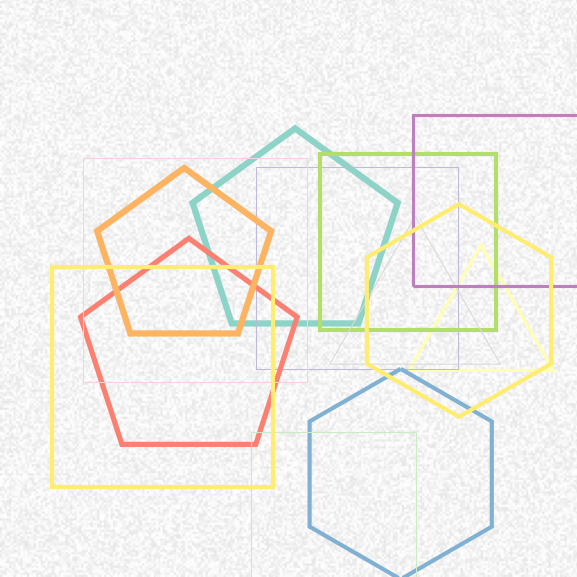[{"shape": "pentagon", "thickness": 3, "radius": 0.93, "center": [0.511, 0.59]}, {"shape": "triangle", "thickness": 1.5, "radius": 0.72, "center": [0.833, 0.43]}, {"shape": "square", "thickness": 0.5, "radius": 0.88, "center": [0.618, 0.535]}, {"shape": "pentagon", "thickness": 2.5, "radius": 0.99, "center": [0.327, 0.389]}, {"shape": "hexagon", "thickness": 2, "radius": 0.91, "center": [0.694, 0.178]}, {"shape": "pentagon", "thickness": 3, "radius": 0.79, "center": [0.319, 0.55]}, {"shape": "square", "thickness": 2, "radius": 0.76, "center": [0.707, 0.58]}, {"shape": "square", "thickness": 0.5, "radius": 0.97, "center": [0.338, 0.532]}, {"shape": "triangle", "thickness": 0.5, "radius": 0.85, "center": [0.719, 0.454]}, {"shape": "square", "thickness": 1.5, "radius": 0.74, "center": [0.863, 0.652]}, {"shape": "square", "thickness": 0.5, "radius": 0.72, "center": [0.577, 0.108]}, {"shape": "hexagon", "thickness": 2, "radius": 0.92, "center": [0.795, 0.461]}, {"shape": "square", "thickness": 2, "radius": 0.95, "center": [0.281, 0.347]}]